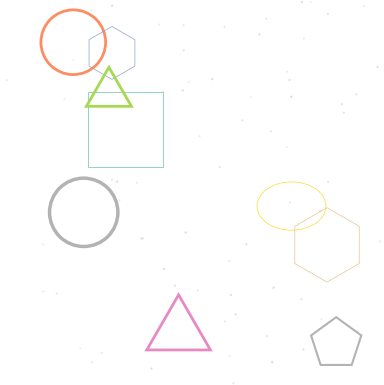[{"shape": "square", "thickness": 0.5, "radius": 0.49, "center": [0.326, 0.664]}, {"shape": "circle", "thickness": 2, "radius": 0.42, "center": [0.19, 0.89]}, {"shape": "hexagon", "thickness": 0.5, "radius": 0.34, "center": [0.291, 0.863]}, {"shape": "triangle", "thickness": 2, "radius": 0.48, "center": [0.464, 0.139]}, {"shape": "triangle", "thickness": 2, "radius": 0.34, "center": [0.283, 0.758]}, {"shape": "oval", "thickness": 0.5, "radius": 0.45, "center": [0.757, 0.465]}, {"shape": "hexagon", "thickness": 0.5, "radius": 0.48, "center": [0.849, 0.364]}, {"shape": "circle", "thickness": 2.5, "radius": 0.44, "center": [0.217, 0.448]}, {"shape": "pentagon", "thickness": 1.5, "radius": 0.34, "center": [0.873, 0.108]}]